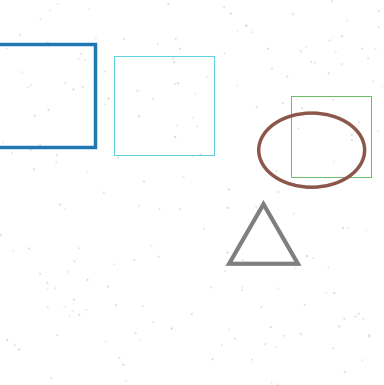[{"shape": "square", "thickness": 2.5, "radius": 0.67, "center": [0.112, 0.752]}, {"shape": "square", "thickness": 0.5, "radius": 0.52, "center": [0.86, 0.646]}, {"shape": "oval", "thickness": 2.5, "radius": 0.69, "center": [0.81, 0.61]}, {"shape": "triangle", "thickness": 3, "radius": 0.52, "center": [0.684, 0.366]}, {"shape": "square", "thickness": 0.5, "radius": 0.65, "center": [0.426, 0.726]}]